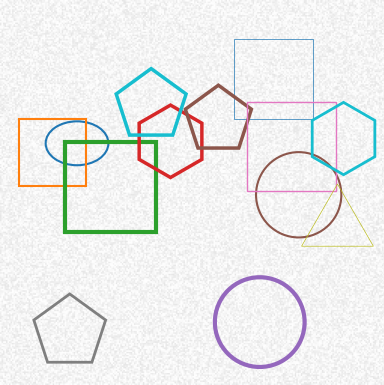[{"shape": "square", "thickness": 0.5, "radius": 0.52, "center": [0.71, 0.795]}, {"shape": "oval", "thickness": 1.5, "radius": 0.41, "center": [0.2, 0.628]}, {"shape": "square", "thickness": 1.5, "radius": 0.43, "center": [0.137, 0.603]}, {"shape": "square", "thickness": 3, "radius": 0.59, "center": [0.287, 0.514]}, {"shape": "hexagon", "thickness": 2.5, "radius": 0.47, "center": [0.443, 0.633]}, {"shape": "circle", "thickness": 3, "radius": 0.58, "center": [0.675, 0.163]}, {"shape": "circle", "thickness": 1.5, "radius": 0.55, "center": [0.776, 0.494]}, {"shape": "pentagon", "thickness": 2.5, "radius": 0.45, "center": [0.567, 0.688]}, {"shape": "square", "thickness": 1, "radius": 0.58, "center": [0.757, 0.621]}, {"shape": "pentagon", "thickness": 2, "radius": 0.49, "center": [0.181, 0.138]}, {"shape": "triangle", "thickness": 0.5, "radius": 0.54, "center": [0.877, 0.414]}, {"shape": "hexagon", "thickness": 2, "radius": 0.47, "center": [0.892, 0.64]}, {"shape": "pentagon", "thickness": 2.5, "radius": 0.48, "center": [0.393, 0.726]}]